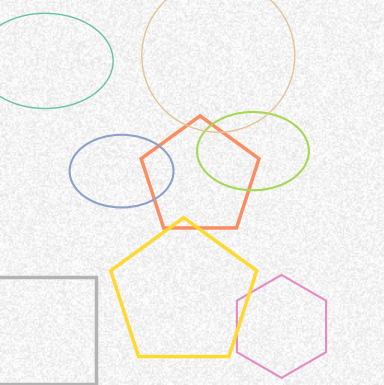[{"shape": "oval", "thickness": 1, "radius": 0.88, "center": [0.117, 0.842]}, {"shape": "pentagon", "thickness": 2.5, "radius": 0.8, "center": [0.52, 0.538]}, {"shape": "oval", "thickness": 1.5, "radius": 0.67, "center": [0.316, 0.556]}, {"shape": "hexagon", "thickness": 1.5, "radius": 0.67, "center": [0.731, 0.152]}, {"shape": "oval", "thickness": 1.5, "radius": 0.73, "center": [0.657, 0.608]}, {"shape": "pentagon", "thickness": 2.5, "radius": 1.0, "center": [0.477, 0.235]}, {"shape": "circle", "thickness": 1, "radius": 0.99, "center": [0.567, 0.855]}, {"shape": "square", "thickness": 2.5, "radius": 0.7, "center": [0.109, 0.141]}]